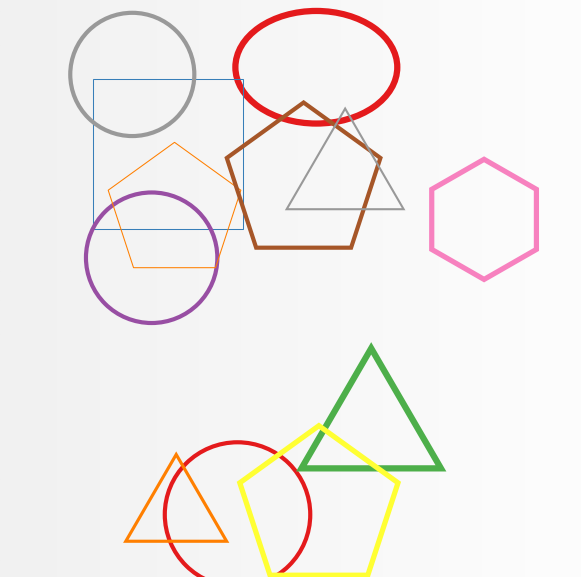[{"shape": "oval", "thickness": 3, "radius": 0.7, "center": [0.544, 0.883]}, {"shape": "circle", "thickness": 2, "radius": 0.63, "center": [0.409, 0.108]}, {"shape": "square", "thickness": 0.5, "radius": 0.65, "center": [0.289, 0.733]}, {"shape": "triangle", "thickness": 3, "radius": 0.69, "center": [0.639, 0.257]}, {"shape": "circle", "thickness": 2, "radius": 0.57, "center": [0.261, 0.553]}, {"shape": "triangle", "thickness": 1.5, "radius": 0.5, "center": [0.303, 0.112]}, {"shape": "pentagon", "thickness": 0.5, "radius": 0.6, "center": [0.3, 0.633]}, {"shape": "pentagon", "thickness": 2.5, "radius": 0.72, "center": [0.549, 0.119]}, {"shape": "pentagon", "thickness": 2, "radius": 0.69, "center": [0.522, 0.683]}, {"shape": "hexagon", "thickness": 2.5, "radius": 0.52, "center": [0.833, 0.619]}, {"shape": "triangle", "thickness": 1, "radius": 0.58, "center": [0.594, 0.695]}, {"shape": "circle", "thickness": 2, "radius": 0.53, "center": [0.228, 0.87]}]